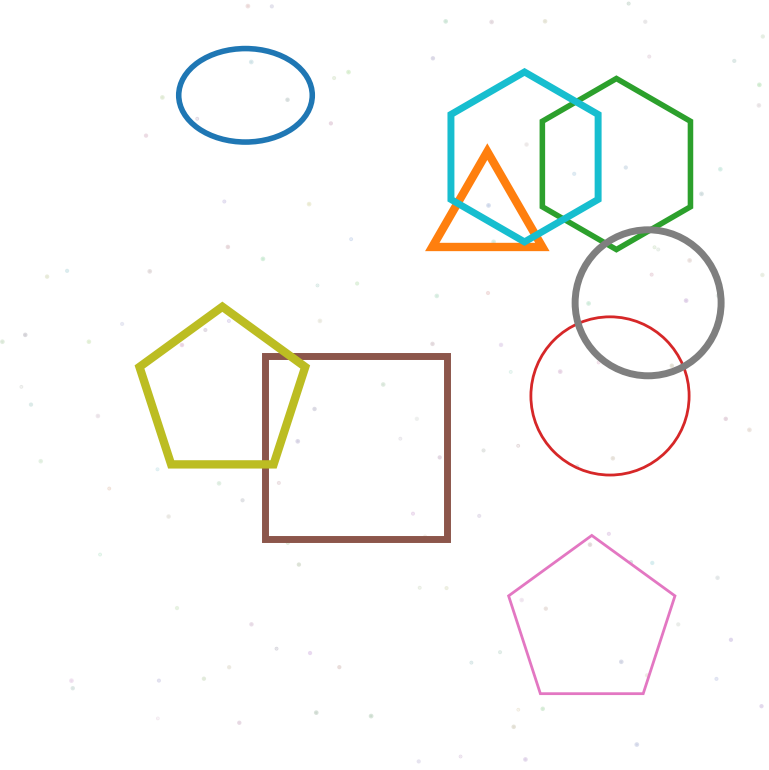[{"shape": "oval", "thickness": 2, "radius": 0.43, "center": [0.319, 0.876]}, {"shape": "triangle", "thickness": 3, "radius": 0.41, "center": [0.633, 0.721]}, {"shape": "hexagon", "thickness": 2, "radius": 0.56, "center": [0.801, 0.787]}, {"shape": "circle", "thickness": 1, "radius": 0.51, "center": [0.792, 0.486]}, {"shape": "square", "thickness": 2.5, "radius": 0.59, "center": [0.462, 0.419]}, {"shape": "pentagon", "thickness": 1, "radius": 0.57, "center": [0.769, 0.191]}, {"shape": "circle", "thickness": 2.5, "radius": 0.47, "center": [0.842, 0.607]}, {"shape": "pentagon", "thickness": 3, "radius": 0.57, "center": [0.289, 0.488]}, {"shape": "hexagon", "thickness": 2.5, "radius": 0.55, "center": [0.681, 0.796]}]